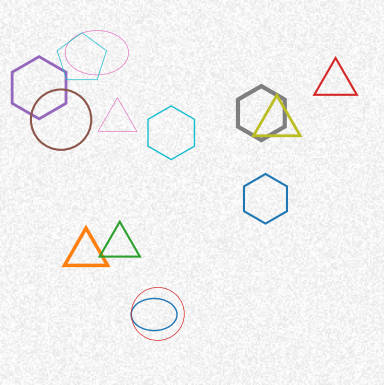[{"shape": "hexagon", "thickness": 1.5, "radius": 0.32, "center": [0.69, 0.484]}, {"shape": "oval", "thickness": 1, "radius": 0.3, "center": [0.4, 0.183]}, {"shape": "triangle", "thickness": 2.5, "radius": 0.32, "center": [0.223, 0.343]}, {"shape": "triangle", "thickness": 1.5, "radius": 0.3, "center": [0.311, 0.364]}, {"shape": "circle", "thickness": 0.5, "radius": 0.34, "center": [0.41, 0.185]}, {"shape": "triangle", "thickness": 1.5, "radius": 0.32, "center": [0.872, 0.786]}, {"shape": "hexagon", "thickness": 2, "radius": 0.4, "center": [0.102, 0.772]}, {"shape": "circle", "thickness": 1.5, "radius": 0.39, "center": [0.159, 0.689]}, {"shape": "oval", "thickness": 0.5, "radius": 0.41, "center": [0.252, 0.863]}, {"shape": "triangle", "thickness": 0.5, "radius": 0.29, "center": [0.305, 0.688]}, {"shape": "hexagon", "thickness": 3, "radius": 0.35, "center": [0.679, 0.706]}, {"shape": "triangle", "thickness": 2, "radius": 0.35, "center": [0.719, 0.682]}, {"shape": "hexagon", "thickness": 1, "radius": 0.35, "center": [0.445, 0.655]}, {"shape": "pentagon", "thickness": 0.5, "radius": 0.34, "center": [0.213, 0.848]}]